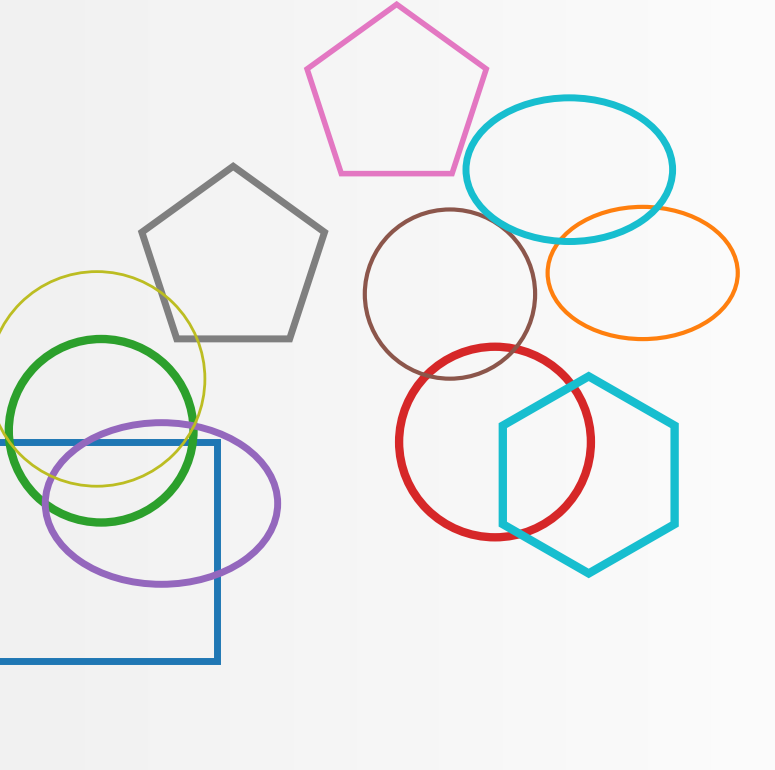[{"shape": "square", "thickness": 2.5, "radius": 0.71, "center": [0.137, 0.284]}, {"shape": "oval", "thickness": 1.5, "radius": 0.61, "center": [0.829, 0.645]}, {"shape": "circle", "thickness": 3, "radius": 0.6, "center": [0.131, 0.441]}, {"shape": "circle", "thickness": 3, "radius": 0.62, "center": [0.639, 0.426]}, {"shape": "oval", "thickness": 2.5, "radius": 0.75, "center": [0.208, 0.346]}, {"shape": "circle", "thickness": 1.5, "radius": 0.55, "center": [0.581, 0.618]}, {"shape": "pentagon", "thickness": 2, "radius": 0.61, "center": [0.512, 0.873]}, {"shape": "pentagon", "thickness": 2.5, "radius": 0.62, "center": [0.301, 0.66]}, {"shape": "circle", "thickness": 1, "radius": 0.7, "center": [0.125, 0.508]}, {"shape": "hexagon", "thickness": 3, "radius": 0.64, "center": [0.76, 0.383]}, {"shape": "oval", "thickness": 2.5, "radius": 0.67, "center": [0.735, 0.78]}]